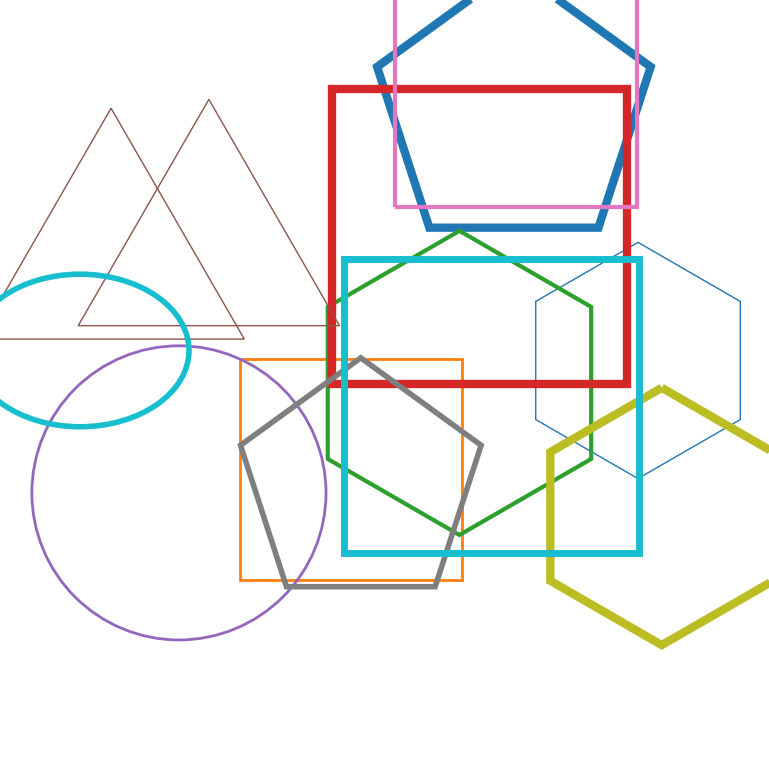[{"shape": "pentagon", "thickness": 3, "radius": 0.93, "center": [0.667, 0.855]}, {"shape": "hexagon", "thickness": 0.5, "radius": 0.77, "center": [0.829, 0.532]}, {"shape": "square", "thickness": 1, "radius": 0.72, "center": [0.456, 0.39]}, {"shape": "hexagon", "thickness": 1.5, "radius": 0.99, "center": [0.597, 0.503]}, {"shape": "square", "thickness": 3, "radius": 0.96, "center": [0.623, 0.693]}, {"shape": "circle", "thickness": 1, "radius": 0.96, "center": [0.232, 0.36]}, {"shape": "triangle", "thickness": 0.5, "radius": 0.98, "center": [0.271, 0.675]}, {"shape": "triangle", "thickness": 0.5, "radius": 1.0, "center": [0.144, 0.66]}, {"shape": "square", "thickness": 1.5, "radius": 0.79, "center": [0.67, 0.889]}, {"shape": "pentagon", "thickness": 2, "radius": 0.82, "center": [0.469, 0.371]}, {"shape": "hexagon", "thickness": 3, "radius": 0.84, "center": [0.859, 0.329]}, {"shape": "square", "thickness": 2.5, "radius": 0.96, "center": [0.639, 0.473]}, {"shape": "oval", "thickness": 2, "radius": 0.71, "center": [0.104, 0.545]}]